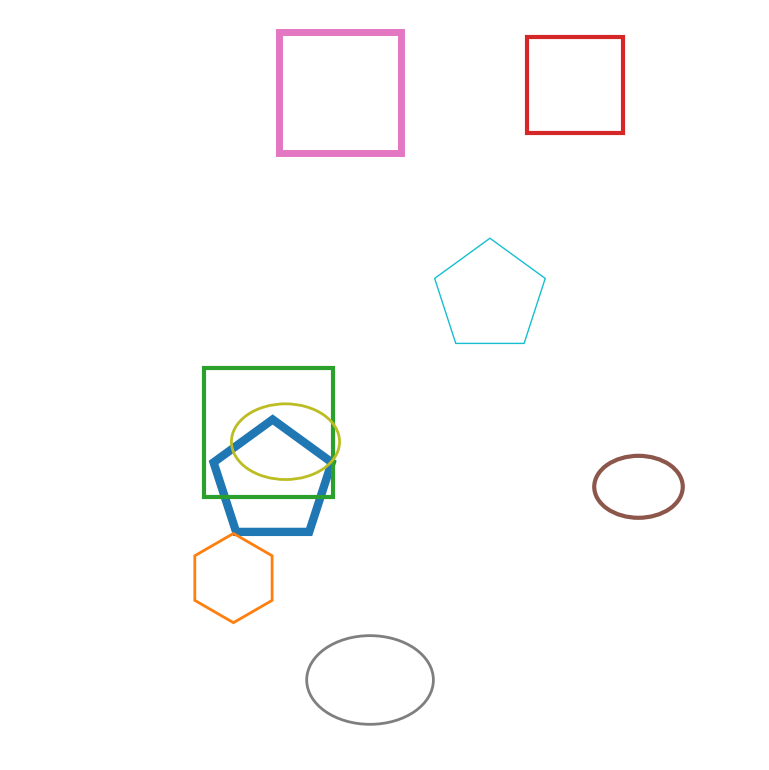[{"shape": "pentagon", "thickness": 3, "radius": 0.4, "center": [0.354, 0.375]}, {"shape": "hexagon", "thickness": 1, "radius": 0.29, "center": [0.303, 0.249]}, {"shape": "square", "thickness": 1.5, "radius": 0.42, "center": [0.349, 0.439]}, {"shape": "square", "thickness": 1.5, "radius": 0.31, "center": [0.747, 0.89]}, {"shape": "oval", "thickness": 1.5, "radius": 0.29, "center": [0.829, 0.368]}, {"shape": "square", "thickness": 2.5, "radius": 0.39, "center": [0.442, 0.88]}, {"shape": "oval", "thickness": 1, "radius": 0.41, "center": [0.481, 0.117]}, {"shape": "oval", "thickness": 1, "radius": 0.35, "center": [0.371, 0.426]}, {"shape": "pentagon", "thickness": 0.5, "radius": 0.38, "center": [0.636, 0.615]}]